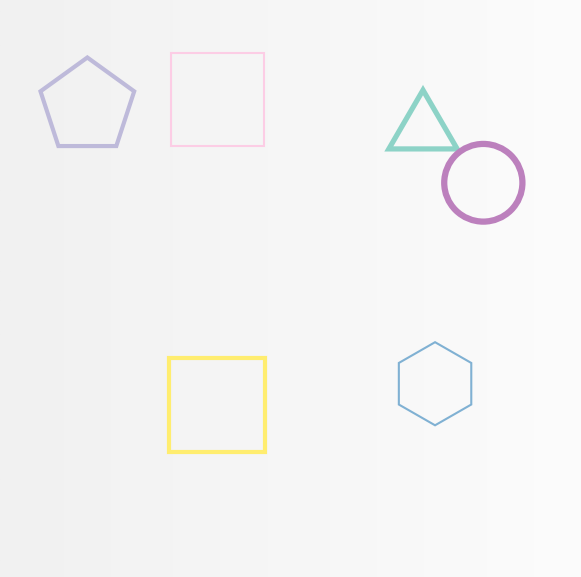[{"shape": "triangle", "thickness": 2.5, "radius": 0.34, "center": [0.728, 0.775]}, {"shape": "pentagon", "thickness": 2, "radius": 0.42, "center": [0.15, 0.815]}, {"shape": "hexagon", "thickness": 1, "radius": 0.36, "center": [0.748, 0.335]}, {"shape": "square", "thickness": 1, "radius": 0.4, "center": [0.374, 0.827]}, {"shape": "circle", "thickness": 3, "radius": 0.34, "center": [0.832, 0.683]}, {"shape": "square", "thickness": 2, "radius": 0.41, "center": [0.373, 0.298]}]